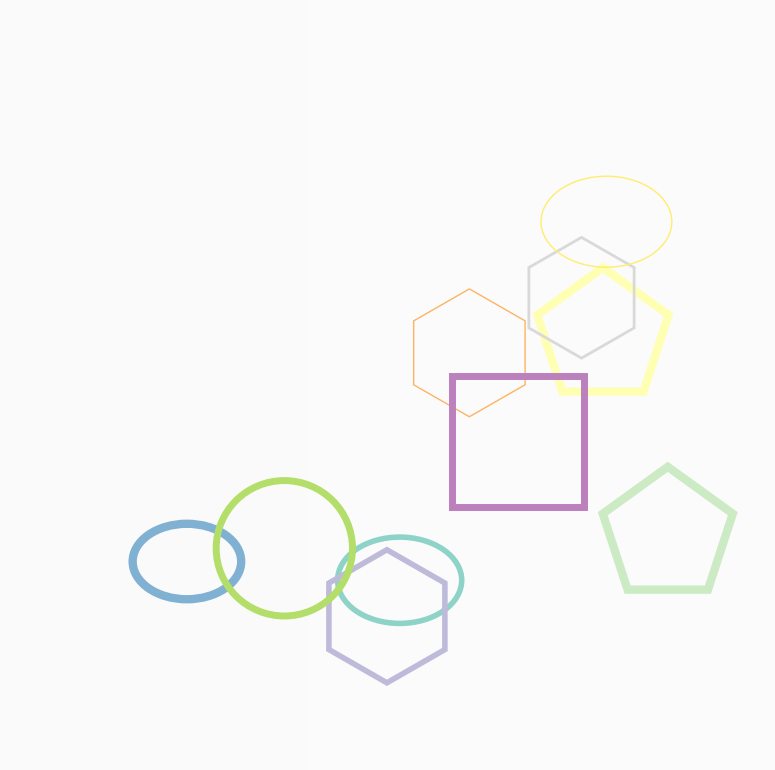[{"shape": "oval", "thickness": 2, "radius": 0.4, "center": [0.516, 0.246]}, {"shape": "pentagon", "thickness": 3, "radius": 0.45, "center": [0.778, 0.563]}, {"shape": "hexagon", "thickness": 2, "radius": 0.43, "center": [0.499, 0.2]}, {"shape": "oval", "thickness": 3, "radius": 0.35, "center": [0.241, 0.271]}, {"shape": "hexagon", "thickness": 0.5, "radius": 0.42, "center": [0.606, 0.542]}, {"shape": "circle", "thickness": 2.5, "radius": 0.44, "center": [0.367, 0.288]}, {"shape": "hexagon", "thickness": 1, "radius": 0.39, "center": [0.75, 0.613]}, {"shape": "square", "thickness": 2.5, "radius": 0.42, "center": [0.669, 0.427]}, {"shape": "pentagon", "thickness": 3, "radius": 0.44, "center": [0.862, 0.306]}, {"shape": "oval", "thickness": 0.5, "radius": 0.42, "center": [0.782, 0.712]}]